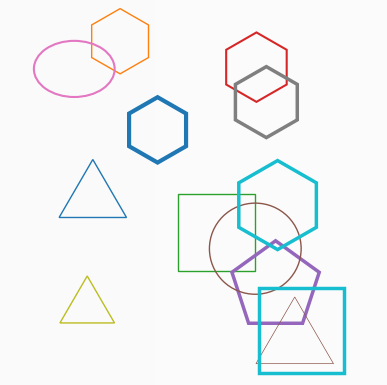[{"shape": "hexagon", "thickness": 3, "radius": 0.42, "center": [0.407, 0.663]}, {"shape": "triangle", "thickness": 1, "radius": 0.5, "center": [0.24, 0.485]}, {"shape": "hexagon", "thickness": 1, "radius": 0.42, "center": [0.31, 0.893]}, {"shape": "square", "thickness": 1, "radius": 0.5, "center": [0.559, 0.396]}, {"shape": "hexagon", "thickness": 1.5, "radius": 0.45, "center": [0.662, 0.826]}, {"shape": "pentagon", "thickness": 2.5, "radius": 0.59, "center": [0.711, 0.256]}, {"shape": "circle", "thickness": 1, "radius": 0.59, "center": [0.659, 0.354]}, {"shape": "triangle", "thickness": 0.5, "radius": 0.58, "center": [0.761, 0.113]}, {"shape": "oval", "thickness": 1.5, "radius": 0.52, "center": [0.192, 0.821]}, {"shape": "hexagon", "thickness": 2.5, "radius": 0.46, "center": [0.687, 0.735]}, {"shape": "triangle", "thickness": 1, "radius": 0.41, "center": [0.225, 0.202]}, {"shape": "hexagon", "thickness": 2.5, "radius": 0.58, "center": [0.716, 0.467]}, {"shape": "square", "thickness": 2.5, "radius": 0.55, "center": [0.778, 0.141]}]